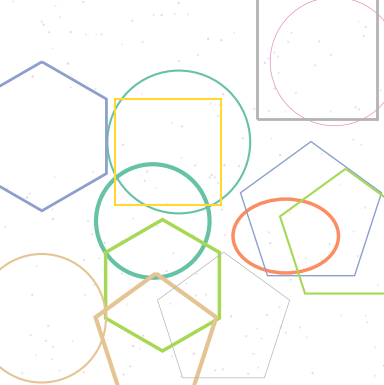[{"shape": "circle", "thickness": 1.5, "radius": 0.93, "center": [0.464, 0.631]}, {"shape": "circle", "thickness": 3, "radius": 0.74, "center": [0.397, 0.426]}, {"shape": "oval", "thickness": 2.5, "radius": 0.69, "center": [0.742, 0.387]}, {"shape": "hexagon", "thickness": 2, "radius": 0.97, "center": [0.109, 0.646]}, {"shape": "pentagon", "thickness": 1, "radius": 0.96, "center": [0.808, 0.44]}, {"shape": "circle", "thickness": 0.5, "radius": 0.83, "center": [0.869, 0.84]}, {"shape": "hexagon", "thickness": 2.5, "radius": 0.85, "center": [0.422, 0.259]}, {"shape": "pentagon", "thickness": 1.5, "radius": 0.9, "center": [0.898, 0.382]}, {"shape": "square", "thickness": 1.5, "radius": 0.68, "center": [0.436, 0.605]}, {"shape": "circle", "thickness": 1.5, "radius": 0.83, "center": [0.108, 0.173]}, {"shape": "pentagon", "thickness": 3, "radius": 0.82, "center": [0.405, 0.125]}, {"shape": "pentagon", "thickness": 0.5, "radius": 0.9, "center": [0.581, 0.165]}, {"shape": "square", "thickness": 2, "radius": 0.78, "center": [0.824, 0.847]}]